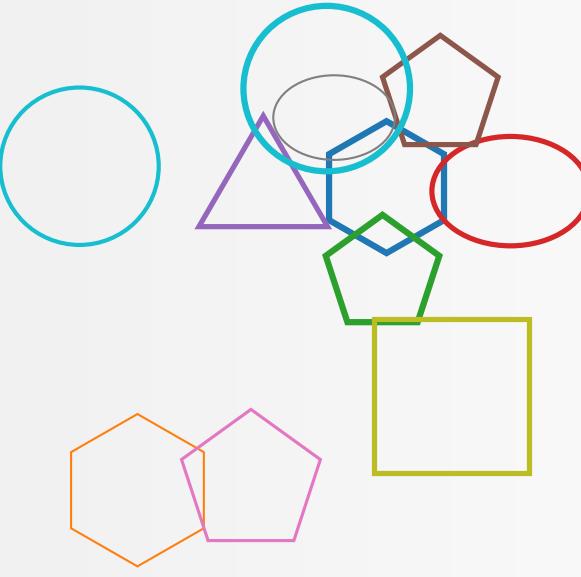[{"shape": "hexagon", "thickness": 3, "radius": 0.57, "center": [0.665, 0.675]}, {"shape": "hexagon", "thickness": 1, "radius": 0.66, "center": [0.236, 0.15]}, {"shape": "pentagon", "thickness": 3, "radius": 0.51, "center": [0.658, 0.524]}, {"shape": "oval", "thickness": 2.5, "radius": 0.68, "center": [0.878, 0.668]}, {"shape": "triangle", "thickness": 2.5, "radius": 0.64, "center": [0.453, 0.671]}, {"shape": "pentagon", "thickness": 2.5, "radius": 0.52, "center": [0.758, 0.833]}, {"shape": "pentagon", "thickness": 1.5, "radius": 0.63, "center": [0.432, 0.165]}, {"shape": "oval", "thickness": 1, "radius": 0.52, "center": [0.575, 0.796]}, {"shape": "square", "thickness": 2.5, "radius": 0.67, "center": [0.777, 0.314]}, {"shape": "circle", "thickness": 3, "radius": 0.72, "center": [0.562, 0.846]}, {"shape": "circle", "thickness": 2, "radius": 0.68, "center": [0.137, 0.711]}]